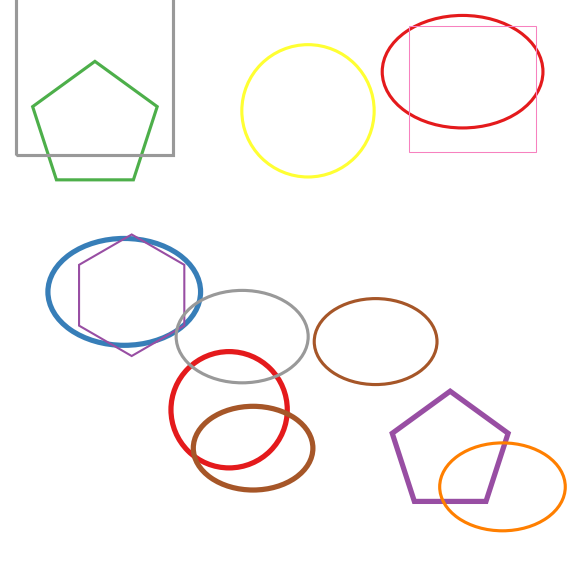[{"shape": "oval", "thickness": 1.5, "radius": 0.7, "center": [0.801, 0.875]}, {"shape": "circle", "thickness": 2.5, "radius": 0.5, "center": [0.397, 0.29]}, {"shape": "oval", "thickness": 2.5, "radius": 0.66, "center": [0.215, 0.494]}, {"shape": "pentagon", "thickness": 1.5, "radius": 0.57, "center": [0.164, 0.779]}, {"shape": "pentagon", "thickness": 2.5, "radius": 0.53, "center": [0.78, 0.216]}, {"shape": "hexagon", "thickness": 1, "radius": 0.53, "center": [0.228, 0.488]}, {"shape": "oval", "thickness": 1.5, "radius": 0.54, "center": [0.87, 0.156]}, {"shape": "circle", "thickness": 1.5, "radius": 0.57, "center": [0.533, 0.807]}, {"shape": "oval", "thickness": 2.5, "radius": 0.52, "center": [0.438, 0.223]}, {"shape": "oval", "thickness": 1.5, "radius": 0.53, "center": [0.65, 0.408]}, {"shape": "square", "thickness": 0.5, "radius": 0.55, "center": [0.818, 0.845]}, {"shape": "square", "thickness": 1.5, "radius": 0.68, "center": [0.163, 0.866]}, {"shape": "oval", "thickness": 1.5, "radius": 0.57, "center": [0.419, 0.416]}]